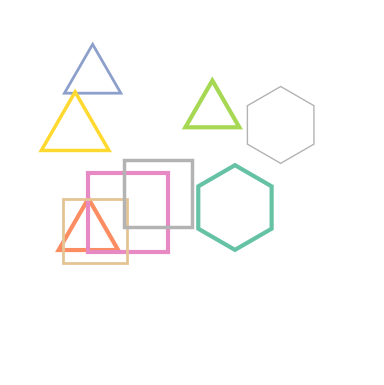[{"shape": "hexagon", "thickness": 3, "radius": 0.55, "center": [0.61, 0.461]}, {"shape": "triangle", "thickness": 3, "radius": 0.45, "center": [0.23, 0.395]}, {"shape": "triangle", "thickness": 2, "radius": 0.42, "center": [0.241, 0.8]}, {"shape": "square", "thickness": 3, "radius": 0.52, "center": [0.332, 0.447]}, {"shape": "triangle", "thickness": 3, "radius": 0.4, "center": [0.552, 0.71]}, {"shape": "triangle", "thickness": 2.5, "radius": 0.51, "center": [0.195, 0.66]}, {"shape": "square", "thickness": 2, "radius": 0.41, "center": [0.247, 0.399]}, {"shape": "hexagon", "thickness": 1, "radius": 0.5, "center": [0.729, 0.676]}, {"shape": "square", "thickness": 2.5, "radius": 0.44, "center": [0.411, 0.498]}]